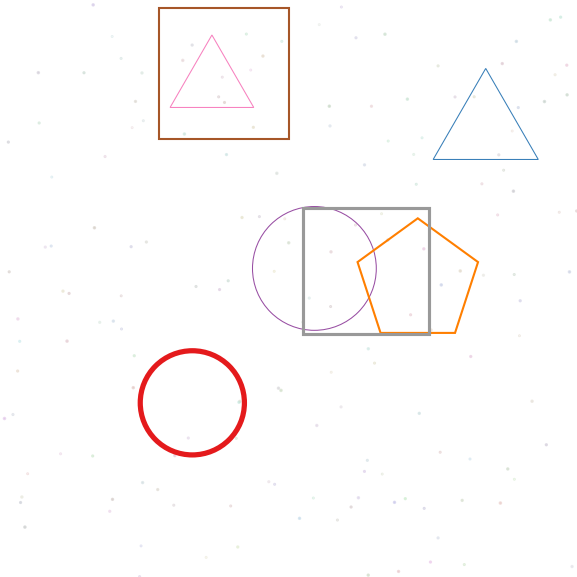[{"shape": "circle", "thickness": 2.5, "radius": 0.45, "center": [0.333, 0.302]}, {"shape": "triangle", "thickness": 0.5, "radius": 0.53, "center": [0.841, 0.776]}, {"shape": "circle", "thickness": 0.5, "radius": 0.54, "center": [0.544, 0.534]}, {"shape": "pentagon", "thickness": 1, "radius": 0.55, "center": [0.723, 0.511]}, {"shape": "square", "thickness": 1, "radius": 0.57, "center": [0.388, 0.872]}, {"shape": "triangle", "thickness": 0.5, "radius": 0.42, "center": [0.367, 0.855]}, {"shape": "square", "thickness": 1.5, "radius": 0.54, "center": [0.633, 0.53]}]